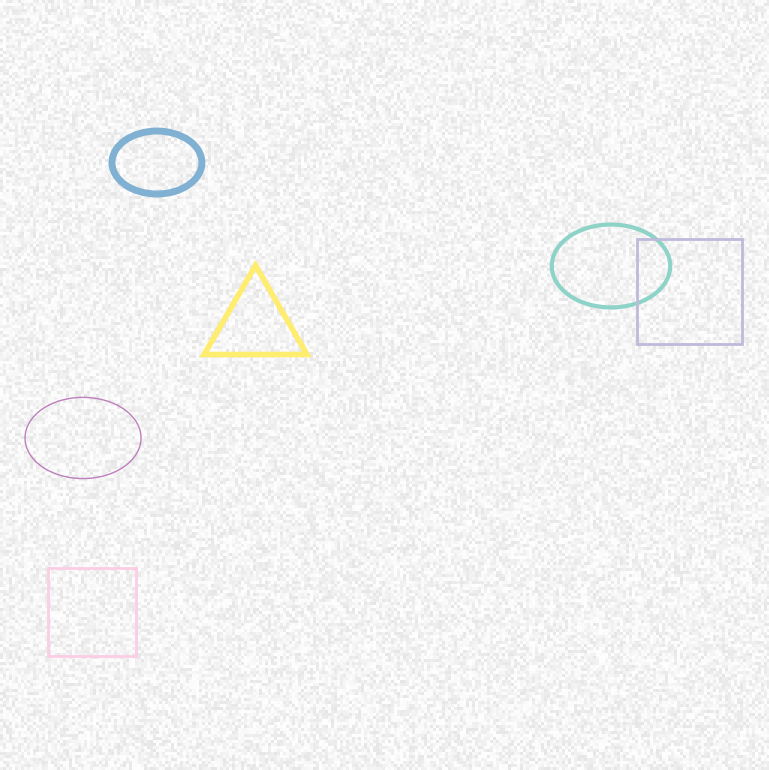[{"shape": "oval", "thickness": 1.5, "radius": 0.38, "center": [0.794, 0.655]}, {"shape": "square", "thickness": 1, "radius": 0.34, "center": [0.895, 0.622]}, {"shape": "oval", "thickness": 2.5, "radius": 0.29, "center": [0.204, 0.789]}, {"shape": "square", "thickness": 1, "radius": 0.29, "center": [0.12, 0.205]}, {"shape": "oval", "thickness": 0.5, "radius": 0.38, "center": [0.108, 0.431]}, {"shape": "triangle", "thickness": 2, "radius": 0.39, "center": [0.332, 0.578]}]